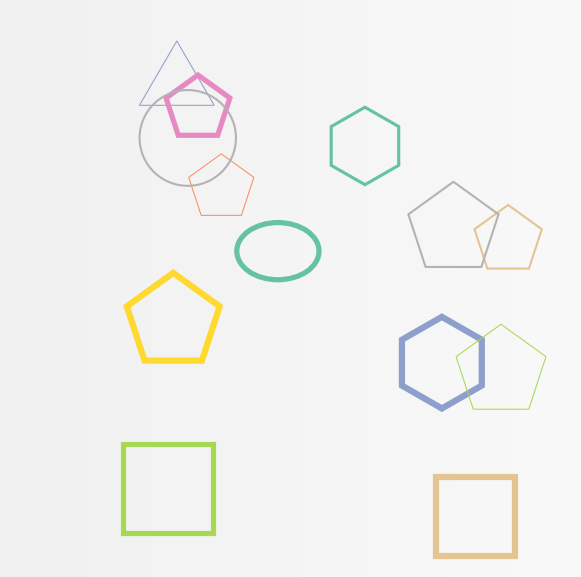[{"shape": "hexagon", "thickness": 1.5, "radius": 0.34, "center": [0.628, 0.746]}, {"shape": "oval", "thickness": 2.5, "radius": 0.35, "center": [0.478, 0.564]}, {"shape": "pentagon", "thickness": 0.5, "radius": 0.29, "center": [0.381, 0.674]}, {"shape": "triangle", "thickness": 0.5, "radius": 0.37, "center": [0.304, 0.854]}, {"shape": "hexagon", "thickness": 3, "radius": 0.4, "center": [0.76, 0.371]}, {"shape": "pentagon", "thickness": 2.5, "radius": 0.29, "center": [0.341, 0.812]}, {"shape": "square", "thickness": 2.5, "radius": 0.38, "center": [0.289, 0.153]}, {"shape": "pentagon", "thickness": 0.5, "radius": 0.41, "center": [0.862, 0.356]}, {"shape": "pentagon", "thickness": 3, "radius": 0.42, "center": [0.298, 0.443]}, {"shape": "square", "thickness": 3, "radius": 0.34, "center": [0.818, 0.105]}, {"shape": "pentagon", "thickness": 1, "radius": 0.3, "center": [0.874, 0.583]}, {"shape": "circle", "thickness": 1, "radius": 0.41, "center": [0.323, 0.76]}, {"shape": "pentagon", "thickness": 1, "radius": 0.41, "center": [0.78, 0.603]}]